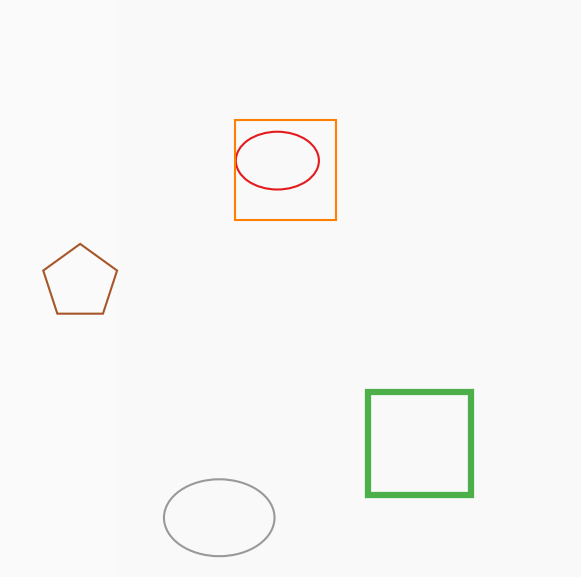[{"shape": "oval", "thickness": 1, "radius": 0.36, "center": [0.477, 0.721]}, {"shape": "square", "thickness": 3, "radius": 0.44, "center": [0.721, 0.231]}, {"shape": "square", "thickness": 1, "radius": 0.43, "center": [0.491, 0.704]}, {"shape": "pentagon", "thickness": 1, "radius": 0.33, "center": [0.138, 0.51]}, {"shape": "oval", "thickness": 1, "radius": 0.48, "center": [0.377, 0.103]}]